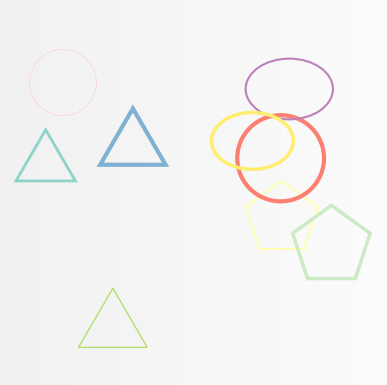[{"shape": "triangle", "thickness": 2, "radius": 0.44, "center": [0.118, 0.574]}, {"shape": "pentagon", "thickness": 1.5, "radius": 0.49, "center": [0.727, 0.432]}, {"shape": "circle", "thickness": 3, "radius": 0.56, "center": [0.724, 0.589]}, {"shape": "triangle", "thickness": 3, "radius": 0.49, "center": [0.343, 0.621]}, {"shape": "triangle", "thickness": 1, "radius": 0.51, "center": [0.291, 0.149]}, {"shape": "circle", "thickness": 0.5, "radius": 0.43, "center": [0.163, 0.786]}, {"shape": "oval", "thickness": 1.5, "radius": 0.56, "center": [0.747, 0.769]}, {"shape": "pentagon", "thickness": 2.5, "radius": 0.53, "center": [0.855, 0.361]}, {"shape": "oval", "thickness": 2.5, "radius": 0.53, "center": [0.651, 0.634]}]